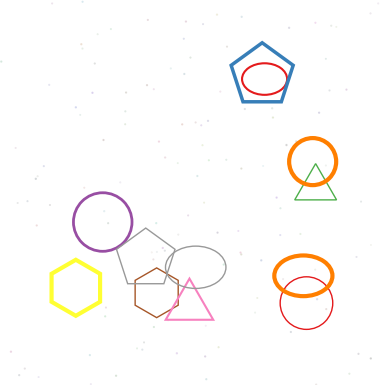[{"shape": "circle", "thickness": 1, "radius": 0.34, "center": [0.796, 0.213]}, {"shape": "oval", "thickness": 1.5, "radius": 0.29, "center": [0.687, 0.795]}, {"shape": "pentagon", "thickness": 2.5, "radius": 0.42, "center": [0.681, 0.804]}, {"shape": "triangle", "thickness": 1, "radius": 0.31, "center": [0.82, 0.512]}, {"shape": "circle", "thickness": 2, "radius": 0.38, "center": [0.267, 0.423]}, {"shape": "circle", "thickness": 3, "radius": 0.31, "center": [0.812, 0.58]}, {"shape": "oval", "thickness": 3, "radius": 0.38, "center": [0.788, 0.284]}, {"shape": "hexagon", "thickness": 3, "radius": 0.36, "center": [0.197, 0.253]}, {"shape": "hexagon", "thickness": 1, "radius": 0.32, "center": [0.407, 0.24]}, {"shape": "triangle", "thickness": 1.5, "radius": 0.36, "center": [0.492, 0.205]}, {"shape": "oval", "thickness": 1, "radius": 0.39, "center": [0.508, 0.306]}, {"shape": "pentagon", "thickness": 1, "radius": 0.4, "center": [0.379, 0.328]}]